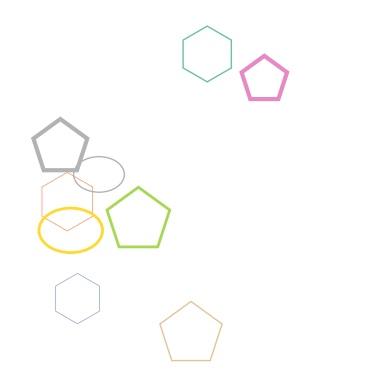[{"shape": "hexagon", "thickness": 1, "radius": 0.36, "center": [0.538, 0.86]}, {"shape": "hexagon", "thickness": 0.5, "radius": 0.38, "center": [0.175, 0.476]}, {"shape": "hexagon", "thickness": 0.5, "radius": 0.33, "center": [0.201, 0.224]}, {"shape": "pentagon", "thickness": 3, "radius": 0.31, "center": [0.687, 0.793]}, {"shape": "pentagon", "thickness": 2, "radius": 0.43, "center": [0.359, 0.428]}, {"shape": "oval", "thickness": 2, "radius": 0.41, "center": [0.184, 0.402]}, {"shape": "pentagon", "thickness": 1, "radius": 0.42, "center": [0.496, 0.132]}, {"shape": "oval", "thickness": 1, "radius": 0.33, "center": [0.257, 0.547]}, {"shape": "pentagon", "thickness": 3, "radius": 0.37, "center": [0.157, 0.617]}]